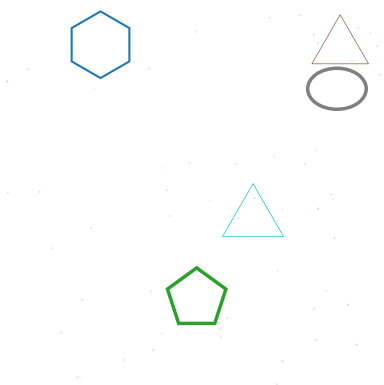[{"shape": "hexagon", "thickness": 1.5, "radius": 0.43, "center": [0.261, 0.884]}, {"shape": "pentagon", "thickness": 2.5, "radius": 0.4, "center": [0.511, 0.224]}, {"shape": "triangle", "thickness": 0.5, "radius": 0.43, "center": [0.884, 0.877]}, {"shape": "oval", "thickness": 2.5, "radius": 0.38, "center": [0.875, 0.769]}, {"shape": "triangle", "thickness": 0.5, "radius": 0.46, "center": [0.657, 0.431]}]